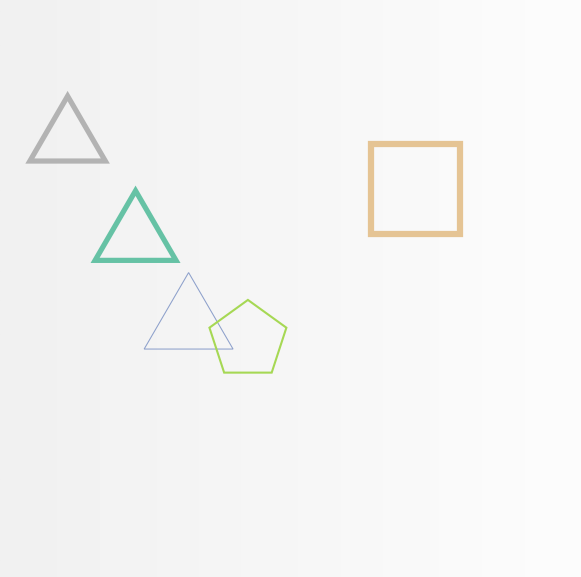[{"shape": "triangle", "thickness": 2.5, "radius": 0.4, "center": [0.233, 0.588]}, {"shape": "triangle", "thickness": 0.5, "radius": 0.44, "center": [0.324, 0.439]}, {"shape": "pentagon", "thickness": 1, "radius": 0.35, "center": [0.427, 0.41]}, {"shape": "square", "thickness": 3, "radius": 0.39, "center": [0.715, 0.672]}, {"shape": "triangle", "thickness": 2.5, "radius": 0.37, "center": [0.116, 0.758]}]